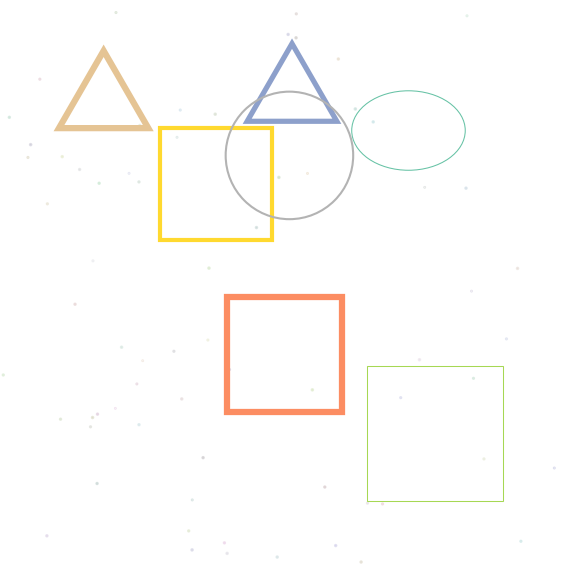[{"shape": "oval", "thickness": 0.5, "radius": 0.49, "center": [0.707, 0.773]}, {"shape": "square", "thickness": 3, "radius": 0.5, "center": [0.493, 0.386]}, {"shape": "triangle", "thickness": 2.5, "radius": 0.45, "center": [0.506, 0.834]}, {"shape": "square", "thickness": 0.5, "radius": 0.59, "center": [0.753, 0.249]}, {"shape": "square", "thickness": 2, "radius": 0.49, "center": [0.375, 0.68]}, {"shape": "triangle", "thickness": 3, "radius": 0.45, "center": [0.179, 0.822]}, {"shape": "circle", "thickness": 1, "radius": 0.55, "center": [0.501, 0.73]}]